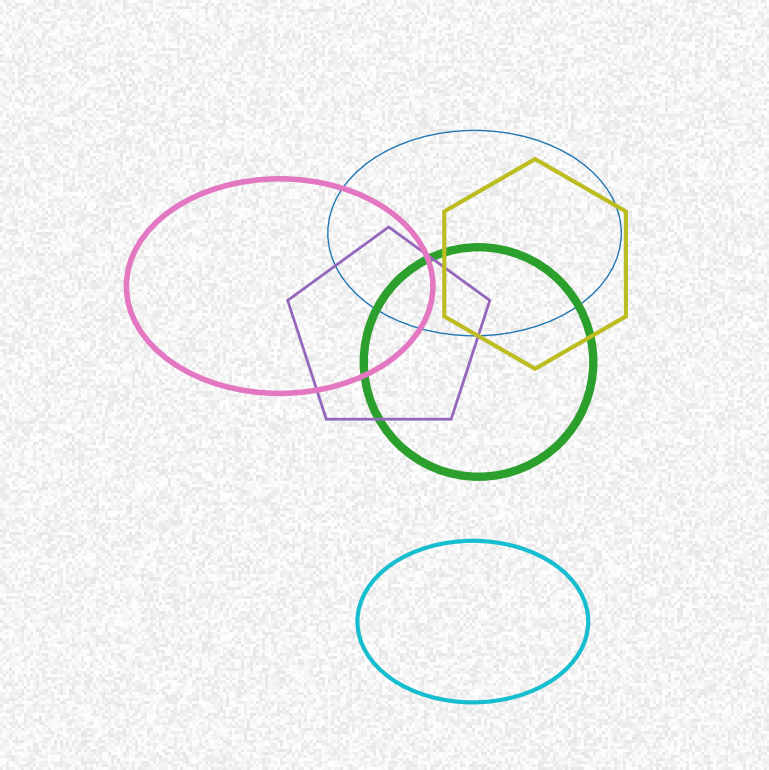[{"shape": "oval", "thickness": 0.5, "radius": 0.95, "center": [0.616, 0.697]}, {"shape": "circle", "thickness": 3, "radius": 0.75, "center": [0.621, 0.53]}, {"shape": "pentagon", "thickness": 1, "radius": 0.69, "center": [0.505, 0.567]}, {"shape": "oval", "thickness": 2, "radius": 1.0, "center": [0.363, 0.628]}, {"shape": "hexagon", "thickness": 1.5, "radius": 0.68, "center": [0.695, 0.657]}, {"shape": "oval", "thickness": 1.5, "radius": 0.75, "center": [0.614, 0.193]}]